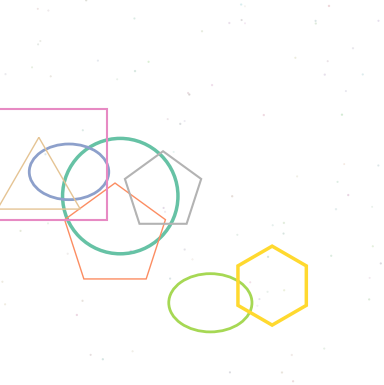[{"shape": "circle", "thickness": 2.5, "radius": 0.75, "center": [0.312, 0.491]}, {"shape": "pentagon", "thickness": 1, "radius": 0.69, "center": [0.299, 0.387]}, {"shape": "oval", "thickness": 2, "radius": 0.52, "center": [0.179, 0.554]}, {"shape": "square", "thickness": 1.5, "radius": 0.72, "center": [0.134, 0.572]}, {"shape": "oval", "thickness": 2, "radius": 0.54, "center": [0.546, 0.214]}, {"shape": "hexagon", "thickness": 2.5, "radius": 0.51, "center": [0.707, 0.258]}, {"shape": "triangle", "thickness": 1, "radius": 0.62, "center": [0.101, 0.519]}, {"shape": "pentagon", "thickness": 1.5, "radius": 0.52, "center": [0.423, 0.503]}]